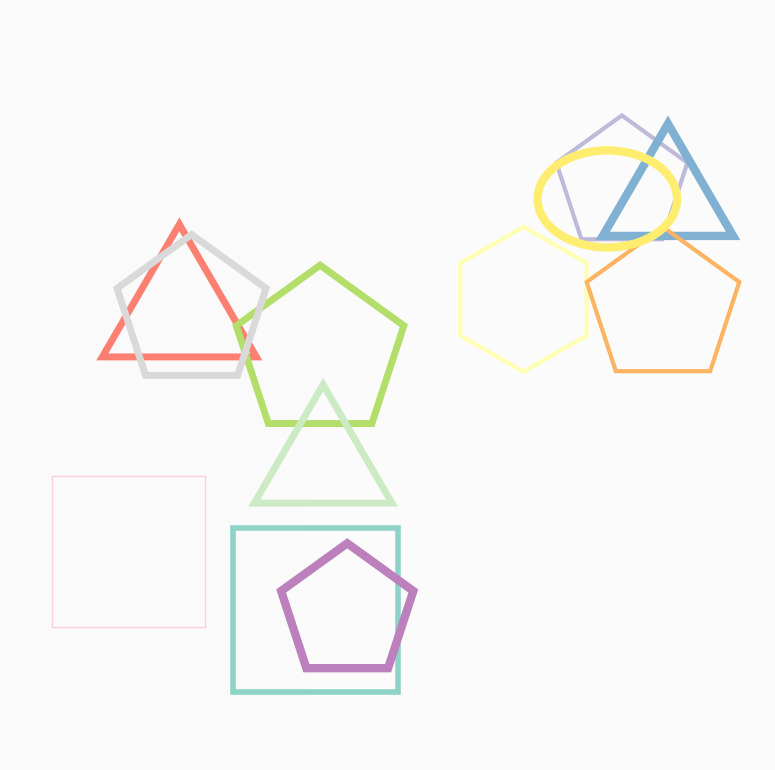[{"shape": "square", "thickness": 2, "radius": 0.53, "center": [0.407, 0.208]}, {"shape": "hexagon", "thickness": 1.5, "radius": 0.47, "center": [0.676, 0.611]}, {"shape": "pentagon", "thickness": 1.5, "radius": 0.44, "center": [0.802, 0.761]}, {"shape": "triangle", "thickness": 2.5, "radius": 0.57, "center": [0.231, 0.594]}, {"shape": "triangle", "thickness": 3, "radius": 0.49, "center": [0.862, 0.742]}, {"shape": "pentagon", "thickness": 1.5, "radius": 0.52, "center": [0.855, 0.602]}, {"shape": "pentagon", "thickness": 2.5, "radius": 0.57, "center": [0.413, 0.542]}, {"shape": "square", "thickness": 0.5, "radius": 0.49, "center": [0.165, 0.284]}, {"shape": "pentagon", "thickness": 2.5, "radius": 0.51, "center": [0.247, 0.594]}, {"shape": "pentagon", "thickness": 3, "radius": 0.45, "center": [0.448, 0.205]}, {"shape": "triangle", "thickness": 2.5, "radius": 0.51, "center": [0.417, 0.398]}, {"shape": "oval", "thickness": 3, "radius": 0.45, "center": [0.784, 0.742]}]